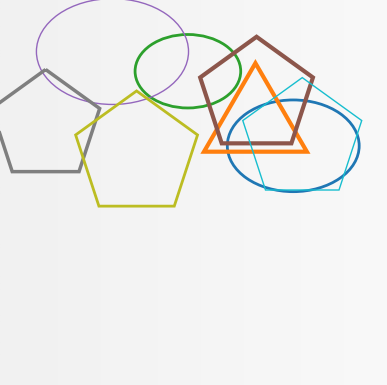[{"shape": "oval", "thickness": 2, "radius": 0.85, "center": [0.757, 0.621]}, {"shape": "triangle", "thickness": 3, "radius": 0.77, "center": [0.659, 0.683]}, {"shape": "oval", "thickness": 2, "radius": 0.68, "center": [0.485, 0.815]}, {"shape": "oval", "thickness": 1, "radius": 0.98, "center": [0.29, 0.866]}, {"shape": "pentagon", "thickness": 3, "radius": 0.77, "center": [0.662, 0.751]}, {"shape": "pentagon", "thickness": 2.5, "radius": 0.73, "center": [0.118, 0.673]}, {"shape": "pentagon", "thickness": 2, "radius": 0.83, "center": [0.352, 0.598]}, {"shape": "pentagon", "thickness": 1, "radius": 0.81, "center": [0.78, 0.637]}]